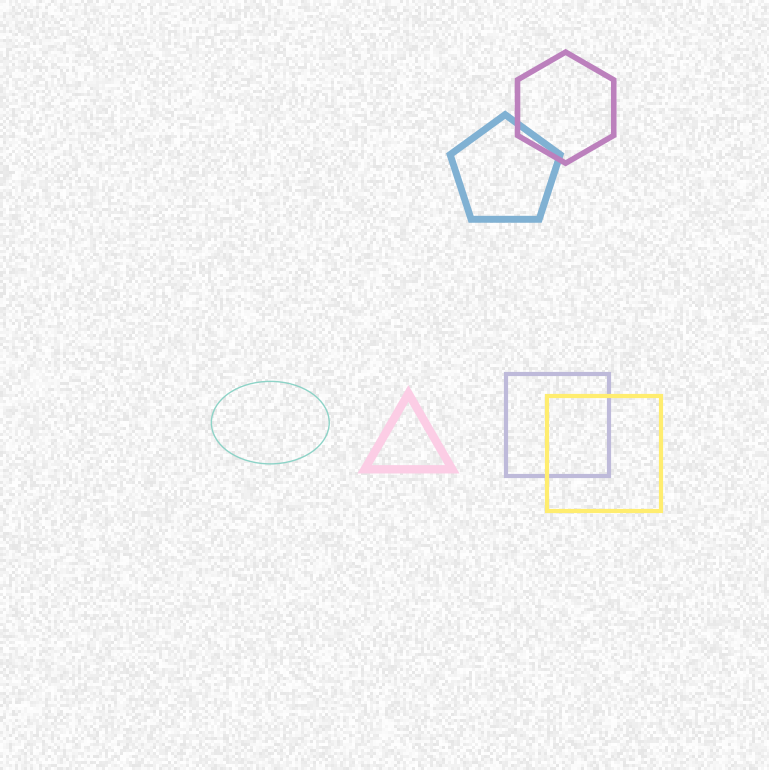[{"shape": "oval", "thickness": 0.5, "radius": 0.38, "center": [0.351, 0.451]}, {"shape": "square", "thickness": 1.5, "radius": 0.33, "center": [0.724, 0.448]}, {"shape": "pentagon", "thickness": 2.5, "radius": 0.38, "center": [0.656, 0.776]}, {"shape": "triangle", "thickness": 3, "radius": 0.33, "center": [0.53, 0.423]}, {"shape": "hexagon", "thickness": 2, "radius": 0.36, "center": [0.735, 0.86]}, {"shape": "square", "thickness": 1.5, "radius": 0.37, "center": [0.784, 0.411]}]